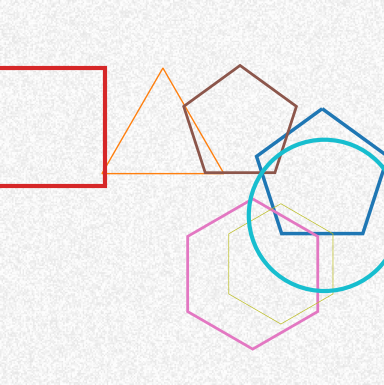[{"shape": "pentagon", "thickness": 2.5, "radius": 0.9, "center": [0.837, 0.538]}, {"shape": "triangle", "thickness": 1, "radius": 0.91, "center": [0.423, 0.64]}, {"shape": "square", "thickness": 3, "radius": 0.77, "center": [0.119, 0.671]}, {"shape": "pentagon", "thickness": 2, "radius": 0.77, "center": [0.624, 0.676]}, {"shape": "hexagon", "thickness": 2, "radius": 0.98, "center": [0.656, 0.288]}, {"shape": "hexagon", "thickness": 0.5, "radius": 0.78, "center": [0.73, 0.315]}, {"shape": "circle", "thickness": 3, "radius": 0.98, "center": [0.843, 0.441]}]